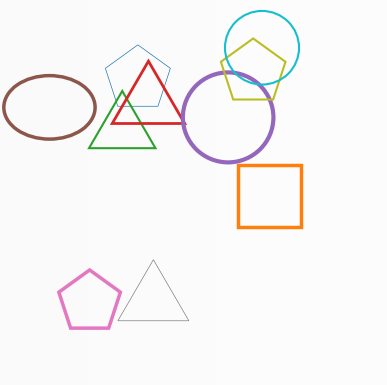[{"shape": "pentagon", "thickness": 0.5, "radius": 0.44, "center": [0.356, 0.795]}, {"shape": "square", "thickness": 2.5, "radius": 0.41, "center": [0.695, 0.491]}, {"shape": "triangle", "thickness": 1.5, "radius": 0.5, "center": [0.315, 0.665]}, {"shape": "triangle", "thickness": 2, "radius": 0.54, "center": [0.383, 0.733]}, {"shape": "circle", "thickness": 3, "radius": 0.58, "center": [0.589, 0.695]}, {"shape": "oval", "thickness": 2.5, "radius": 0.59, "center": [0.128, 0.721]}, {"shape": "pentagon", "thickness": 2.5, "radius": 0.42, "center": [0.231, 0.215]}, {"shape": "triangle", "thickness": 0.5, "radius": 0.53, "center": [0.396, 0.22]}, {"shape": "pentagon", "thickness": 1.5, "radius": 0.44, "center": [0.653, 0.812]}, {"shape": "circle", "thickness": 1.5, "radius": 0.48, "center": [0.676, 0.876]}]